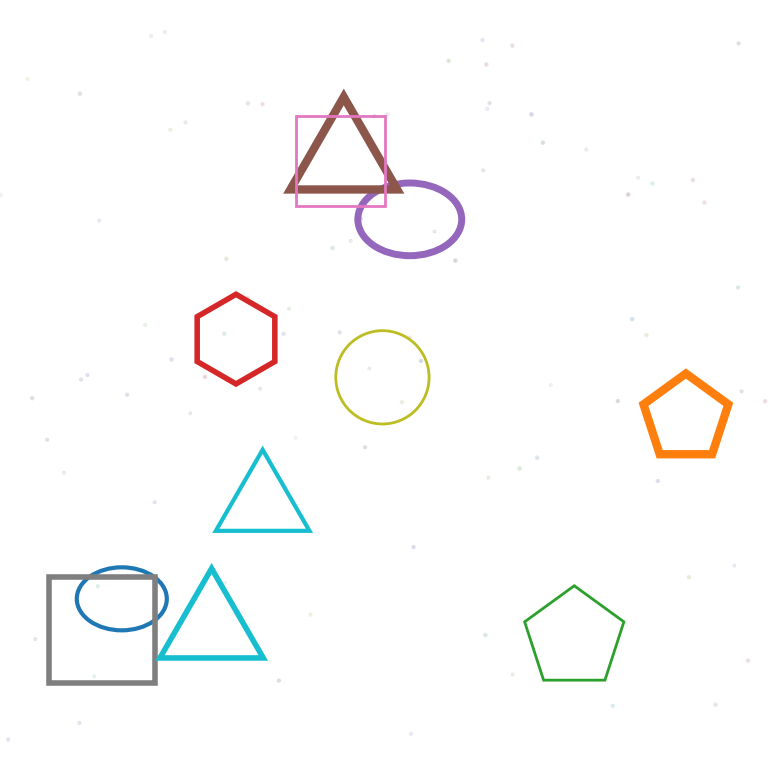[{"shape": "oval", "thickness": 1.5, "radius": 0.29, "center": [0.158, 0.222]}, {"shape": "pentagon", "thickness": 3, "radius": 0.29, "center": [0.891, 0.457]}, {"shape": "pentagon", "thickness": 1, "radius": 0.34, "center": [0.746, 0.171]}, {"shape": "hexagon", "thickness": 2, "radius": 0.29, "center": [0.306, 0.56]}, {"shape": "oval", "thickness": 2.5, "radius": 0.34, "center": [0.532, 0.715]}, {"shape": "triangle", "thickness": 3, "radius": 0.4, "center": [0.446, 0.794]}, {"shape": "square", "thickness": 1, "radius": 0.29, "center": [0.442, 0.791]}, {"shape": "square", "thickness": 2, "radius": 0.34, "center": [0.133, 0.182]}, {"shape": "circle", "thickness": 1, "radius": 0.3, "center": [0.497, 0.51]}, {"shape": "triangle", "thickness": 1.5, "radius": 0.35, "center": [0.341, 0.346]}, {"shape": "triangle", "thickness": 2, "radius": 0.39, "center": [0.275, 0.184]}]